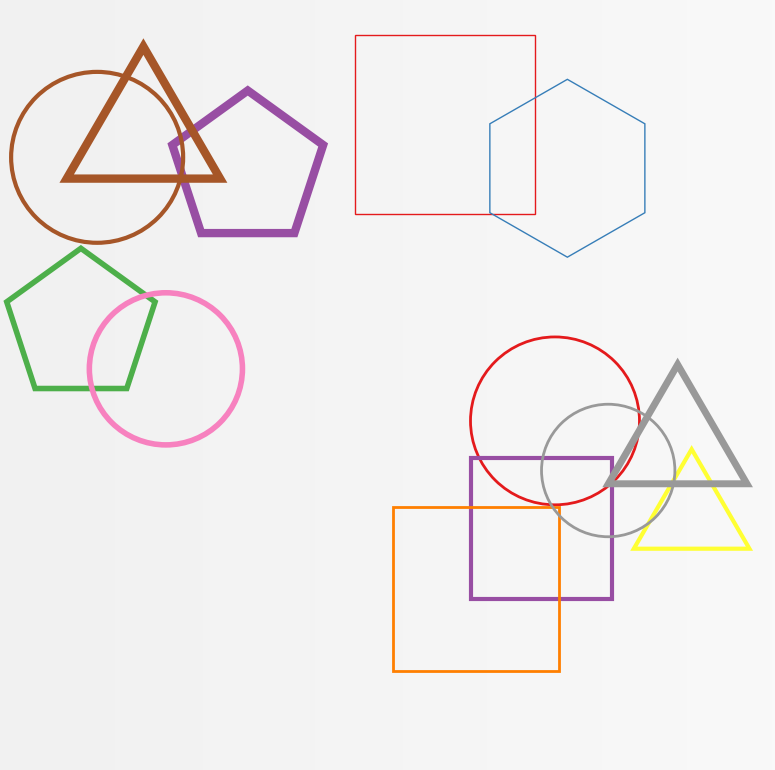[{"shape": "circle", "thickness": 1, "radius": 0.55, "center": [0.716, 0.453]}, {"shape": "square", "thickness": 0.5, "radius": 0.58, "center": [0.575, 0.838]}, {"shape": "hexagon", "thickness": 0.5, "radius": 0.58, "center": [0.732, 0.781]}, {"shape": "pentagon", "thickness": 2, "radius": 0.5, "center": [0.104, 0.577]}, {"shape": "pentagon", "thickness": 3, "radius": 0.51, "center": [0.32, 0.78]}, {"shape": "square", "thickness": 1.5, "radius": 0.46, "center": [0.699, 0.314]}, {"shape": "square", "thickness": 1, "radius": 0.53, "center": [0.614, 0.235]}, {"shape": "triangle", "thickness": 1.5, "radius": 0.43, "center": [0.892, 0.33]}, {"shape": "circle", "thickness": 1.5, "radius": 0.55, "center": [0.125, 0.796]}, {"shape": "triangle", "thickness": 3, "radius": 0.57, "center": [0.185, 0.825]}, {"shape": "circle", "thickness": 2, "radius": 0.49, "center": [0.214, 0.521]}, {"shape": "triangle", "thickness": 2.5, "radius": 0.52, "center": [0.874, 0.423]}, {"shape": "circle", "thickness": 1, "radius": 0.43, "center": [0.785, 0.389]}]